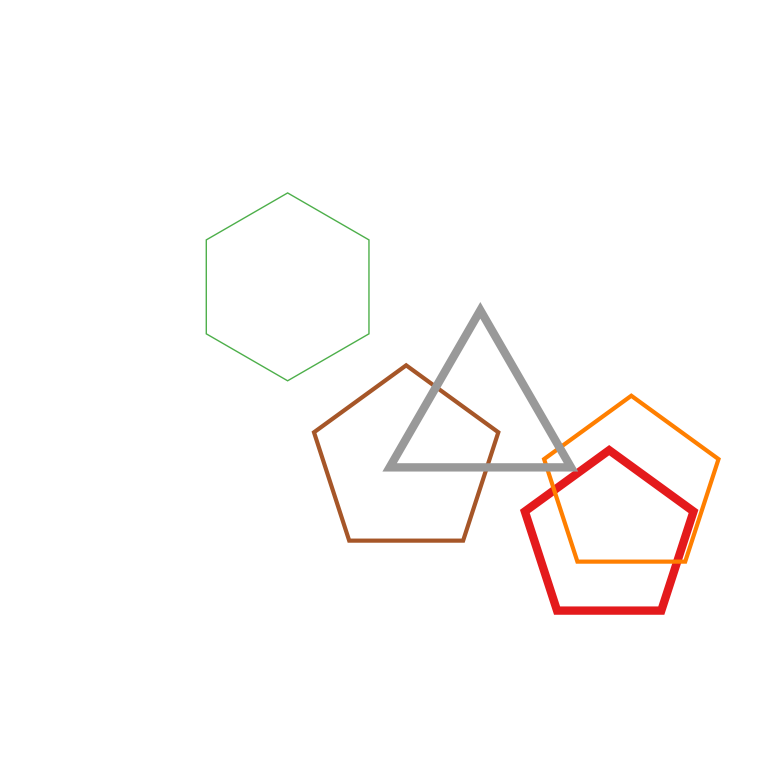[{"shape": "pentagon", "thickness": 3, "radius": 0.58, "center": [0.791, 0.3]}, {"shape": "hexagon", "thickness": 0.5, "radius": 0.61, "center": [0.374, 0.627]}, {"shape": "pentagon", "thickness": 1.5, "radius": 0.6, "center": [0.82, 0.367]}, {"shape": "pentagon", "thickness": 1.5, "radius": 0.63, "center": [0.527, 0.4]}, {"shape": "triangle", "thickness": 3, "radius": 0.68, "center": [0.624, 0.461]}]